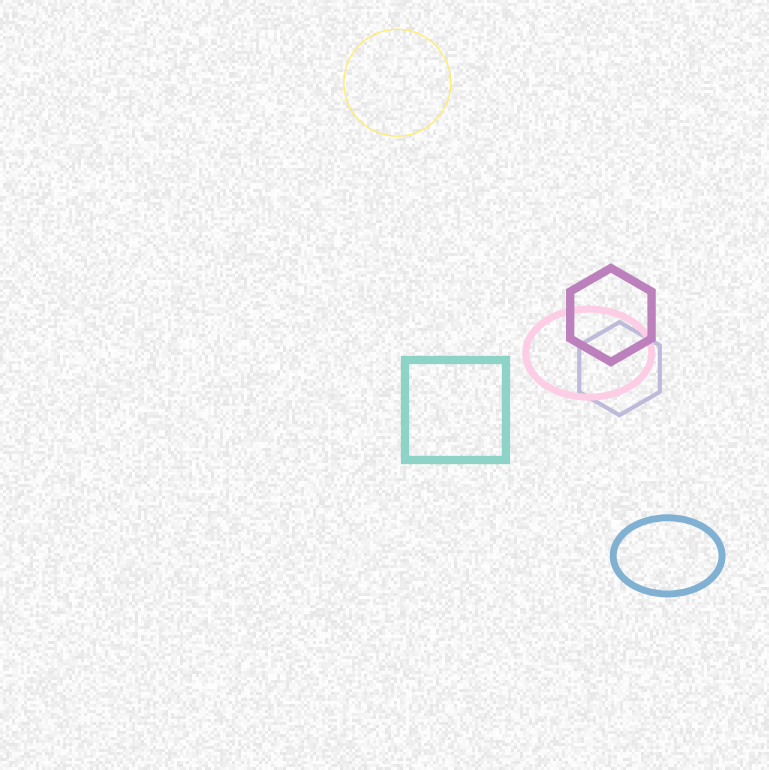[{"shape": "square", "thickness": 3, "radius": 0.33, "center": [0.592, 0.467]}, {"shape": "hexagon", "thickness": 1.5, "radius": 0.3, "center": [0.805, 0.521]}, {"shape": "oval", "thickness": 2.5, "radius": 0.35, "center": [0.867, 0.278]}, {"shape": "oval", "thickness": 2.5, "radius": 0.41, "center": [0.765, 0.541]}, {"shape": "hexagon", "thickness": 3, "radius": 0.31, "center": [0.793, 0.591]}, {"shape": "circle", "thickness": 0.5, "radius": 0.35, "center": [0.516, 0.893]}]